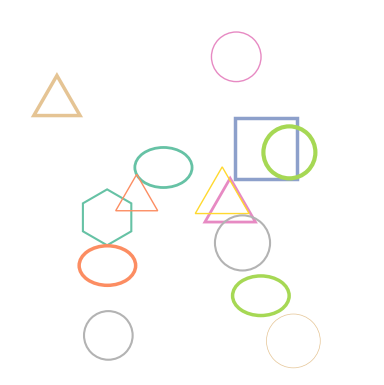[{"shape": "hexagon", "thickness": 1.5, "radius": 0.36, "center": [0.278, 0.436]}, {"shape": "oval", "thickness": 2, "radius": 0.37, "center": [0.425, 0.565]}, {"shape": "triangle", "thickness": 1, "radius": 0.32, "center": [0.355, 0.484]}, {"shape": "oval", "thickness": 2.5, "radius": 0.37, "center": [0.279, 0.31]}, {"shape": "square", "thickness": 2.5, "radius": 0.4, "center": [0.691, 0.614]}, {"shape": "circle", "thickness": 1, "radius": 0.32, "center": [0.614, 0.852]}, {"shape": "triangle", "thickness": 2, "radius": 0.38, "center": [0.598, 0.461]}, {"shape": "oval", "thickness": 2.5, "radius": 0.37, "center": [0.678, 0.232]}, {"shape": "circle", "thickness": 3, "radius": 0.34, "center": [0.752, 0.604]}, {"shape": "triangle", "thickness": 1, "radius": 0.4, "center": [0.577, 0.486]}, {"shape": "triangle", "thickness": 2.5, "radius": 0.35, "center": [0.148, 0.735]}, {"shape": "circle", "thickness": 0.5, "radius": 0.35, "center": [0.762, 0.114]}, {"shape": "circle", "thickness": 1.5, "radius": 0.36, "center": [0.63, 0.369]}, {"shape": "circle", "thickness": 1.5, "radius": 0.32, "center": [0.281, 0.129]}]